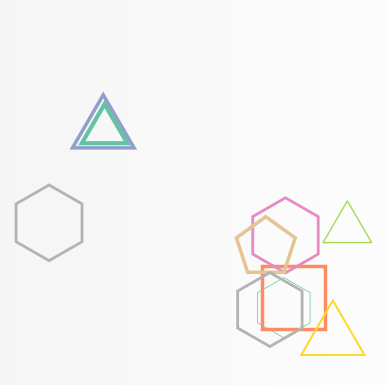[{"shape": "hexagon", "thickness": 0.5, "radius": 0.39, "center": [0.732, 0.201]}, {"shape": "triangle", "thickness": 3, "radius": 0.34, "center": [0.27, 0.662]}, {"shape": "square", "thickness": 2.5, "radius": 0.41, "center": [0.757, 0.227]}, {"shape": "triangle", "thickness": 2.5, "radius": 0.46, "center": [0.266, 0.662]}, {"shape": "hexagon", "thickness": 2, "radius": 0.49, "center": [0.737, 0.389]}, {"shape": "triangle", "thickness": 1, "radius": 0.36, "center": [0.896, 0.406]}, {"shape": "triangle", "thickness": 1.5, "radius": 0.47, "center": [0.859, 0.125]}, {"shape": "pentagon", "thickness": 2.5, "radius": 0.4, "center": [0.686, 0.357]}, {"shape": "hexagon", "thickness": 2, "radius": 0.48, "center": [0.696, 0.196]}, {"shape": "hexagon", "thickness": 2, "radius": 0.49, "center": [0.127, 0.421]}]